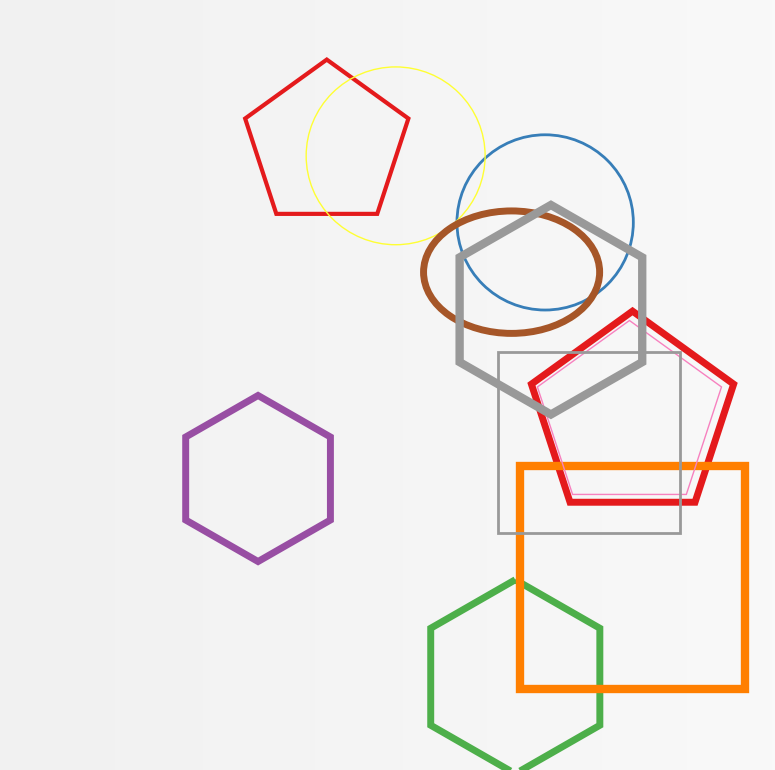[{"shape": "pentagon", "thickness": 1.5, "radius": 0.55, "center": [0.422, 0.812]}, {"shape": "pentagon", "thickness": 2.5, "radius": 0.69, "center": [0.816, 0.459]}, {"shape": "circle", "thickness": 1, "radius": 0.57, "center": [0.703, 0.711]}, {"shape": "hexagon", "thickness": 2.5, "radius": 0.63, "center": [0.665, 0.121]}, {"shape": "hexagon", "thickness": 2.5, "radius": 0.54, "center": [0.333, 0.379]}, {"shape": "square", "thickness": 3, "radius": 0.72, "center": [0.816, 0.25]}, {"shape": "circle", "thickness": 0.5, "radius": 0.58, "center": [0.511, 0.798]}, {"shape": "oval", "thickness": 2.5, "radius": 0.57, "center": [0.66, 0.647]}, {"shape": "pentagon", "thickness": 0.5, "radius": 0.62, "center": [0.812, 0.459]}, {"shape": "square", "thickness": 1, "radius": 0.59, "center": [0.76, 0.425]}, {"shape": "hexagon", "thickness": 3, "radius": 0.68, "center": [0.711, 0.598]}]